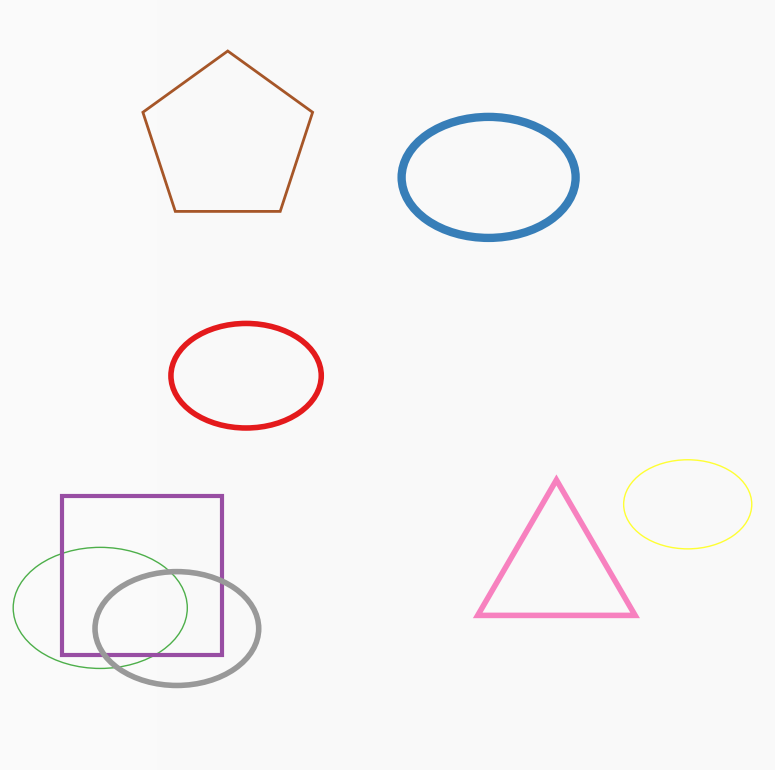[{"shape": "oval", "thickness": 2, "radius": 0.48, "center": [0.318, 0.512]}, {"shape": "oval", "thickness": 3, "radius": 0.56, "center": [0.63, 0.77]}, {"shape": "oval", "thickness": 0.5, "radius": 0.56, "center": [0.129, 0.211]}, {"shape": "square", "thickness": 1.5, "radius": 0.52, "center": [0.183, 0.252]}, {"shape": "oval", "thickness": 0.5, "radius": 0.41, "center": [0.887, 0.345]}, {"shape": "pentagon", "thickness": 1, "radius": 0.58, "center": [0.294, 0.819]}, {"shape": "triangle", "thickness": 2, "radius": 0.59, "center": [0.718, 0.259]}, {"shape": "oval", "thickness": 2, "radius": 0.53, "center": [0.228, 0.184]}]